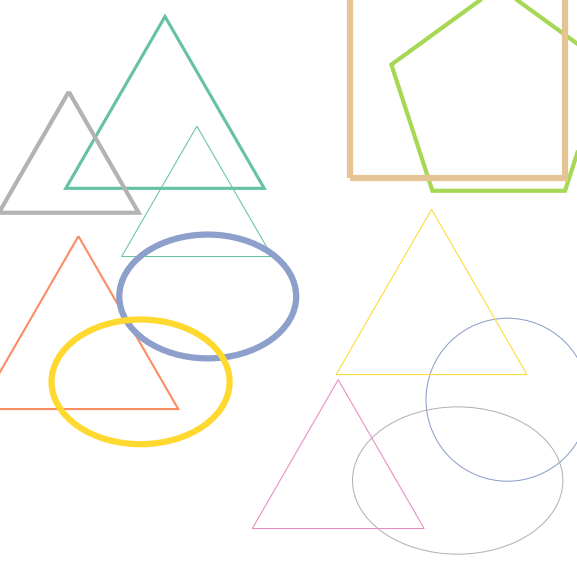[{"shape": "triangle", "thickness": 0.5, "radius": 0.75, "center": [0.341, 0.63]}, {"shape": "triangle", "thickness": 1.5, "radius": 0.99, "center": [0.286, 0.772]}, {"shape": "triangle", "thickness": 1, "radius": 1.0, "center": [0.136, 0.391]}, {"shape": "oval", "thickness": 3, "radius": 0.77, "center": [0.36, 0.486]}, {"shape": "circle", "thickness": 0.5, "radius": 0.71, "center": [0.879, 0.307]}, {"shape": "triangle", "thickness": 0.5, "radius": 0.86, "center": [0.586, 0.17]}, {"shape": "pentagon", "thickness": 2, "radius": 0.98, "center": [0.864, 0.827]}, {"shape": "triangle", "thickness": 0.5, "radius": 0.95, "center": [0.747, 0.446]}, {"shape": "oval", "thickness": 3, "radius": 0.77, "center": [0.243, 0.338]}, {"shape": "square", "thickness": 3, "radius": 0.93, "center": [0.792, 0.876]}, {"shape": "oval", "thickness": 0.5, "radius": 0.91, "center": [0.793, 0.167]}, {"shape": "triangle", "thickness": 2, "radius": 0.7, "center": [0.119, 0.701]}]